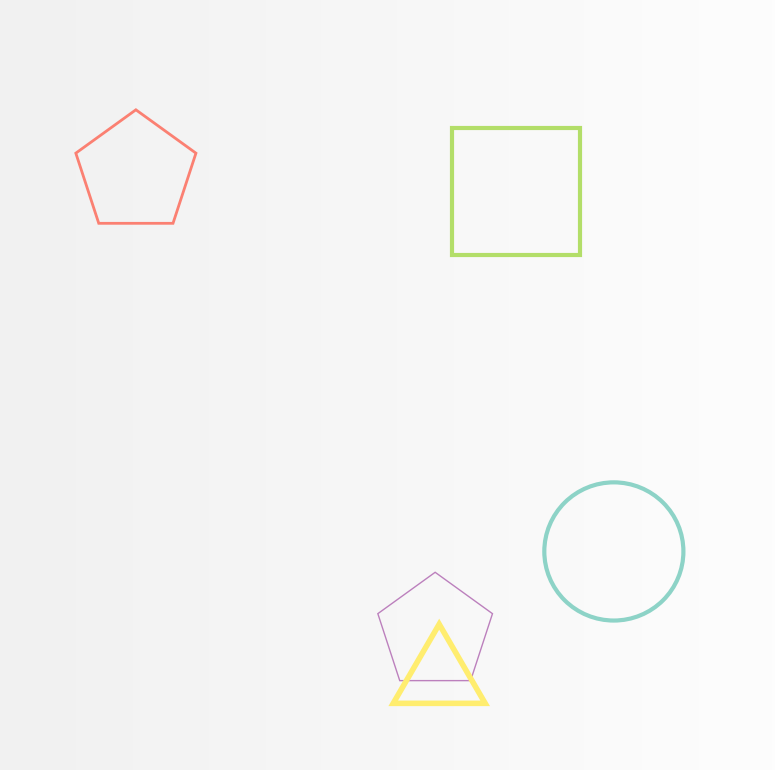[{"shape": "circle", "thickness": 1.5, "radius": 0.45, "center": [0.792, 0.284]}, {"shape": "pentagon", "thickness": 1, "radius": 0.41, "center": [0.175, 0.776]}, {"shape": "square", "thickness": 1.5, "radius": 0.41, "center": [0.666, 0.751]}, {"shape": "pentagon", "thickness": 0.5, "radius": 0.39, "center": [0.561, 0.179]}, {"shape": "triangle", "thickness": 2, "radius": 0.34, "center": [0.567, 0.121]}]